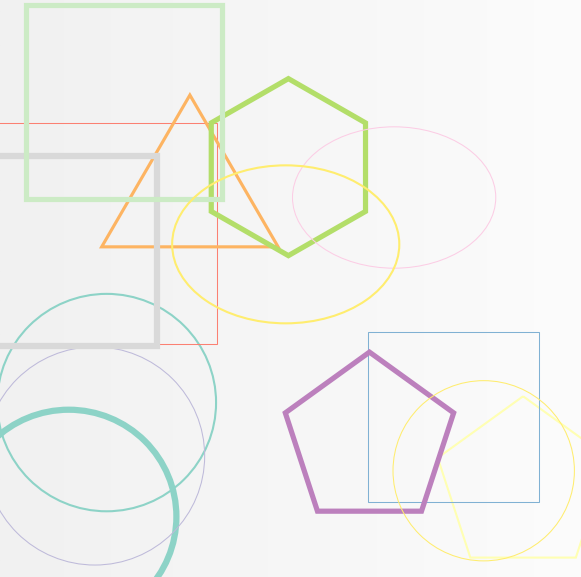[{"shape": "circle", "thickness": 1, "radius": 0.94, "center": [0.183, 0.302]}, {"shape": "circle", "thickness": 3, "radius": 0.93, "center": [0.118, 0.104]}, {"shape": "pentagon", "thickness": 1, "radius": 0.77, "center": [0.9, 0.159]}, {"shape": "circle", "thickness": 0.5, "radius": 0.94, "center": [0.163, 0.21]}, {"shape": "square", "thickness": 0.5, "radius": 0.96, "center": [0.182, 0.594]}, {"shape": "square", "thickness": 0.5, "radius": 0.73, "center": [0.781, 0.277]}, {"shape": "triangle", "thickness": 1.5, "radius": 0.88, "center": [0.327, 0.659]}, {"shape": "hexagon", "thickness": 2.5, "radius": 0.77, "center": [0.496, 0.71]}, {"shape": "oval", "thickness": 0.5, "radius": 0.87, "center": [0.678, 0.657]}, {"shape": "square", "thickness": 3, "radius": 0.82, "center": [0.106, 0.565]}, {"shape": "pentagon", "thickness": 2.5, "radius": 0.76, "center": [0.636, 0.237]}, {"shape": "square", "thickness": 2.5, "radius": 0.84, "center": [0.213, 0.823]}, {"shape": "oval", "thickness": 1, "radius": 0.98, "center": [0.492, 0.576]}, {"shape": "circle", "thickness": 0.5, "radius": 0.78, "center": [0.832, 0.184]}]